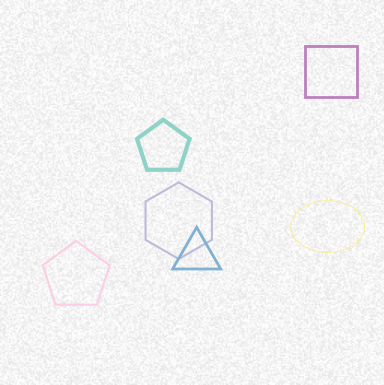[{"shape": "pentagon", "thickness": 3, "radius": 0.36, "center": [0.424, 0.617]}, {"shape": "hexagon", "thickness": 1.5, "radius": 0.5, "center": [0.464, 0.427]}, {"shape": "triangle", "thickness": 2, "radius": 0.36, "center": [0.511, 0.337]}, {"shape": "pentagon", "thickness": 1.5, "radius": 0.46, "center": [0.198, 0.283]}, {"shape": "square", "thickness": 2, "radius": 0.33, "center": [0.859, 0.815]}, {"shape": "oval", "thickness": 0.5, "radius": 0.48, "center": [0.851, 0.412]}]